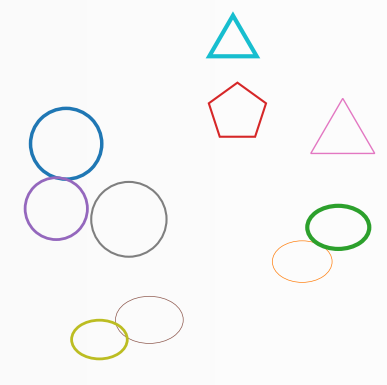[{"shape": "circle", "thickness": 2.5, "radius": 0.46, "center": [0.171, 0.627]}, {"shape": "oval", "thickness": 0.5, "radius": 0.39, "center": [0.78, 0.321]}, {"shape": "oval", "thickness": 3, "radius": 0.4, "center": [0.873, 0.409]}, {"shape": "pentagon", "thickness": 1.5, "radius": 0.39, "center": [0.613, 0.708]}, {"shape": "circle", "thickness": 2, "radius": 0.4, "center": [0.145, 0.458]}, {"shape": "oval", "thickness": 0.5, "radius": 0.44, "center": [0.386, 0.169]}, {"shape": "triangle", "thickness": 1, "radius": 0.48, "center": [0.885, 0.649]}, {"shape": "circle", "thickness": 1.5, "radius": 0.49, "center": [0.333, 0.43]}, {"shape": "oval", "thickness": 2, "radius": 0.36, "center": [0.257, 0.118]}, {"shape": "triangle", "thickness": 3, "radius": 0.35, "center": [0.601, 0.889]}]